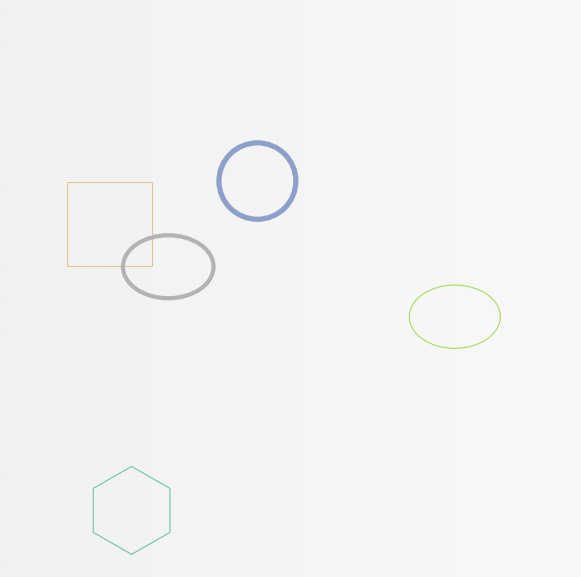[{"shape": "hexagon", "thickness": 0.5, "radius": 0.38, "center": [0.226, 0.115]}, {"shape": "circle", "thickness": 2.5, "radius": 0.33, "center": [0.443, 0.686]}, {"shape": "oval", "thickness": 0.5, "radius": 0.39, "center": [0.782, 0.451]}, {"shape": "square", "thickness": 0.5, "radius": 0.36, "center": [0.188, 0.611]}, {"shape": "oval", "thickness": 2, "radius": 0.39, "center": [0.29, 0.537]}]